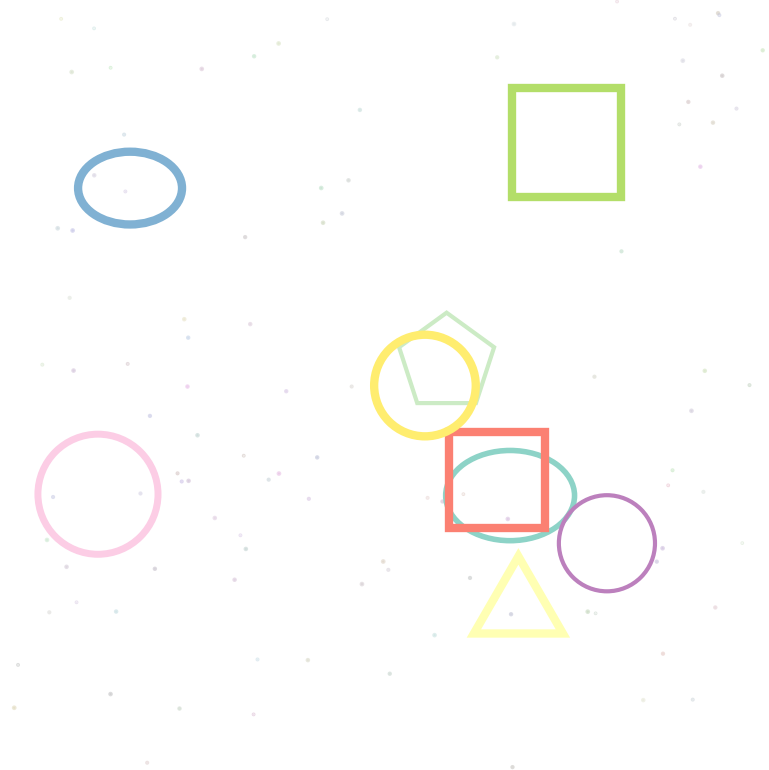[{"shape": "oval", "thickness": 2, "radius": 0.42, "center": [0.662, 0.356]}, {"shape": "triangle", "thickness": 3, "radius": 0.33, "center": [0.673, 0.211]}, {"shape": "square", "thickness": 3, "radius": 0.31, "center": [0.646, 0.377]}, {"shape": "oval", "thickness": 3, "radius": 0.34, "center": [0.169, 0.756]}, {"shape": "square", "thickness": 3, "radius": 0.35, "center": [0.735, 0.815]}, {"shape": "circle", "thickness": 2.5, "radius": 0.39, "center": [0.127, 0.358]}, {"shape": "circle", "thickness": 1.5, "radius": 0.31, "center": [0.788, 0.294]}, {"shape": "pentagon", "thickness": 1.5, "radius": 0.32, "center": [0.58, 0.529]}, {"shape": "circle", "thickness": 3, "radius": 0.33, "center": [0.552, 0.499]}]